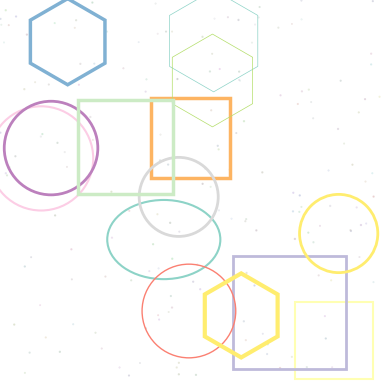[{"shape": "hexagon", "thickness": 0.5, "radius": 0.66, "center": [0.555, 0.894]}, {"shape": "oval", "thickness": 1.5, "radius": 0.73, "center": [0.425, 0.378]}, {"shape": "square", "thickness": 1.5, "radius": 0.51, "center": [0.867, 0.116]}, {"shape": "square", "thickness": 2, "radius": 0.73, "center": [0.752, 0.189]}, {"shape": "circle", "thickness": 1, "radius": 0.61, "center": [0.491, 0.192]}, {"shape": "hexagon", "thickness": 2.5, "radius": 0.56, "center": [0.176, 0.892]}, {"shape": "square", "thickness": 2.5, "radius": 0.52, "center": [0.495, 0.642]}, {"shape": "hexagon", "thickness": 0.5, "radius": 0.6, "center": [0.552, 0.791]}, {"shape": "circle", "thickness": 1.5, "radius": 0.68, "center": [0.107, 0.589]}, {"shape": "circle", "thickness": 2, "radius": 0.51, "center": [0.464, 0.489]}, {"shape": "circle", "thickness": 2, "radius": 0.61, "center": [0.133, 0.615]}, {"shape": "square", "thickness": 2.5, "radius": 0.61, "center": [0.327, 0.619]}, {"shape": "circle", "thickness": 2, "radius": 0.51, "center": [0.88, 0.393]}, {"shape": "hexagon", "thickness": 3, "radius": 0.55, "center": [0.627, 0.181]}]